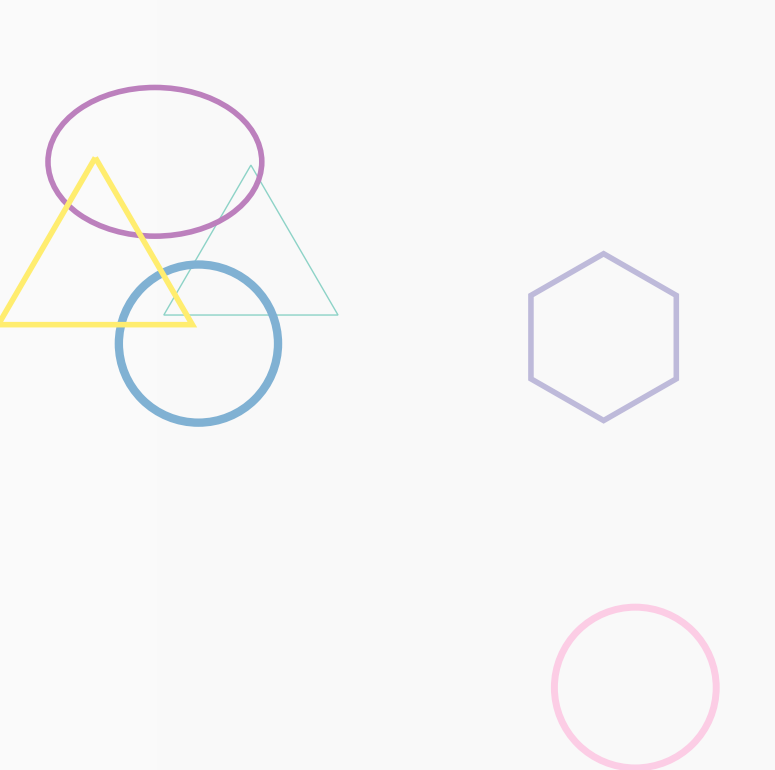[{"shape": "triangle", "thickness": 0.5, "radius": 0.65, "center": [0.324, 0.656]}, {"shape": "hexagon", "thickness": 2, "radius": 0.54, "center": [0.779, 0.562]}, {"shape": "circle", "thickness": 3, "radius": 0.51, "center": [0.256, 0.554]}, {"shape": "circle", "thickness": 2.5, "radius": 0.52, "center": [0.82, 0.107]}, {"shape": "oval", "thickness": 2, "radius": 0.69, "center": [0.2, 0.79]}, {"shape": "triangle", "thickness": 2, "radius": 0.72, "center": [0.123, 0.651]}]